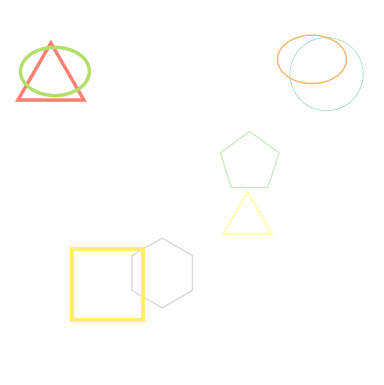[{"shape": "circle", "thickness": 0.5, "radius": 0.48, "center": [0.848, 0.807]}, {"shape": "triangle", "thickness": 1.5, "radius": 0.36, "center": [0.643, 0.429]}, {"shape": "triangle", "thickness": 2.5, "radius": 0.49, "center": [0.132, 0.79]}, {"shape": "oval", "thickness": 1, "radius": 0.45, "center": [0.81, 0.846]}, {"shape": "oval", "thickness": 2.5, "radius": 0.45, "center": [0.143, 0.814]}, {"shape": "hexagon", "thickness": 1, "radius": 0.45, "center": [0.421, 0.291]}, {"shape": "pentagon", "thickness": 1, "radius": 0.4, "center": [0.649, 0.578]}, {"shape": "square", "thickness": 3, "radius": 0.46, "center": [0.279, 0.261]}]